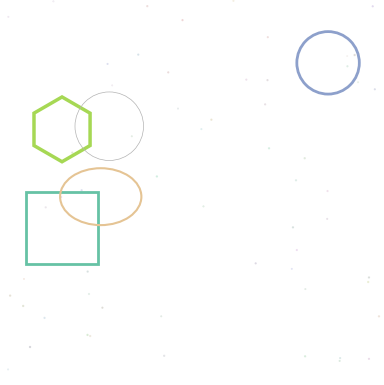[{"shape": "square", "thickness": 2, "radius": 0.47, "center": [0.162, 0.407]}, {"shape": "circle", "thickness": 2, "radius": 0.41, "center": [0.852, 0.837]}, {"shape": "hexagon", "thickness": 2.5, "radius": 0.42, "center": [0.161, 0.664]}, {"shape": "oval", "thickness": 1.5, "radius": 0.53, "center": [0.262, 0.489]}, {"shape": "circle", "thickness": 0.5, "radius": 0.45, "center": [0.284, 0.672]}]